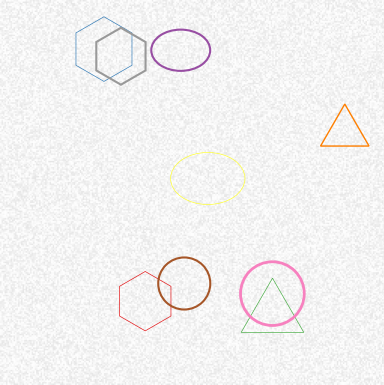[{"shape": "hexagon", "thickness": 0.5, "radius": 0.39, "center": [0.377, 0.218]}, {"shape": "hexagon", "thickness": 0.5, "radius": 0.42, "center": [0.27, 0.873]}, {"shape": "triangle", "thickness": 0.5, "radius": 0.47, "center": [0.708, 0.184]}, {"shape": "oval", "thickness": 1.5, "radius": 0.38, "center": [0.469, 0.869]}, {"shape": "triangle", "thickness": 1, "radius": 0.36, "center": [0.896, 0.657]}, {"shape": "oval", "thickness": 0.5, "radius": 0.48, "center": [0.54, 0.536]}, {"shape": "circle", "thickness": 1.5, "radius": 0.34, "center": [0.479, 0.264]}, {"shape": "circle", "thickness": 2, "radius": 0.41, "center": [0.708, 0.237]}, {"shape": "hexagon", "thickness": 1.5, "radius": 0.37, "center": [0.314, 0.854]}]